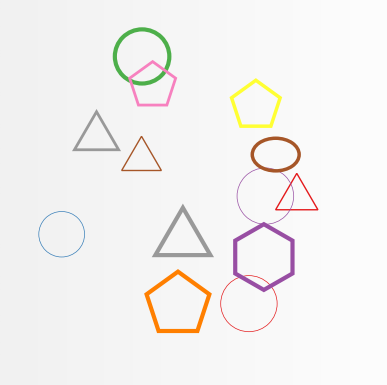[{"shape": "circle", "thickness": 0.5, "radius": 0.36, "center": [0.642, 0.211]}, {"shape": "triangle", "thickness": 1, "radius": 0.32, "center": [0.766, 0.487]}, {"shape": "circle", "thickness": 0.5, "radius": 0.3, "center": [0.159, 0.392]}, {"shape": "circle", "thickness": 3, "radius": 0.35, "center": [0.367, 0.853]}, {"shape": "hexagon", "thickness": 3, "radius": 0.43, "center": [0.681, 0.332]}, {"shape": "circle", "thickness": 0.5, "radius": 0.37, "center": [0.685, 0.491]}, {"shape": "pentagon", "thickness": 3, "radius": 0.43, "center": [0.459, 0.209]}, {"shape": "pentagon", "thickness": 2.5, "radius": 0.33, "center": [0.66, 0.726]}, {"shape": "oval", "thickness": 2.5, "radius": 0.3, "center": [0.712, 0.599]}, {"shape": "triangle", "thickness": 1, "radius": 0.3, "center": [0.365, 0.587]}, {"shape": "pentagon", "thickness": 2, "radius": 0.31, "center": [0.394, 0.778]}, {"shape": "triangle", "thickness": 3, "radius": 0.41, "center": [0.472, 0.378]}, {"shape": "triangle", "thickness": 2, "radius": 0.33, "center": [0.249, 0.644]}]